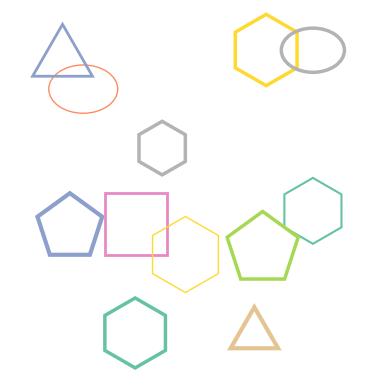[{"shape": "hexagon", "thickness": 2.5, "radius": 0.45, "center": [0.351, 0.135]}, {"shape": "hexagon", "thickness": 1.5, "radius": 0.43, "center": [0.813, 0.452]}, {"shape": "oval", "thickness": 1, "radius": 0.45, "center": [0.216, 0.769]}, {"shape": "pentagon", "thickness": 3, "radius": 0.44, "center": [0.181, 0.41]}, {"shape": "triangle", "thickness": 2, "radius": 0.45, "center": [0.162, 0.847]}, {"shape": "square", "thickness": 2, "radius": 0.4, "center": [0.352, 0.419]}, {"shape": "pentagon", "thickness": 2.5, "radius": 0.49, "center": [0.682, 0.354]}, {"shape": "hexagon", "thickness": 1, "radius": 0.49, "center": [0.482, 0.339]}, {"shape": "hexagon", "thickness": 2.5, "radius": 0.46, "center": [0.691, 0.87]}, {"shape": "triangle", "thickness": 3, "radius": 0.36, "center": [0.661, 0.131]}, {"shape": "hexagon", "thickness": 2.5, "radius": 0.35, "center": [0.421, 0.615]}, {"shape": "oval", "thickness": 2.5, "radius": 0.41, "center": [0.813, 0.87]}]